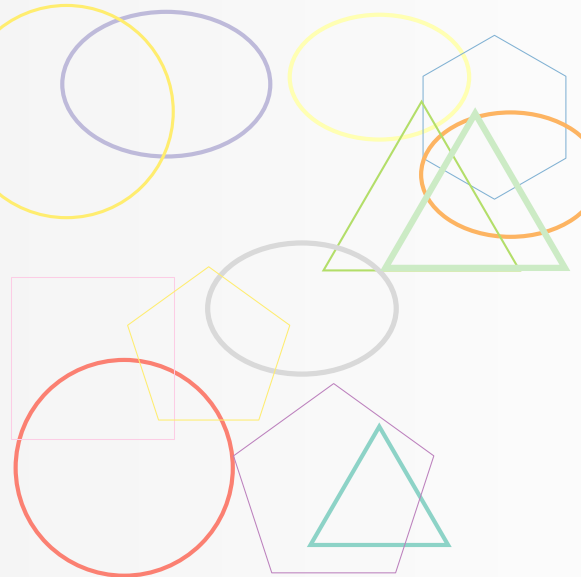[{"shape": "triangle", "thickness": 2, "radius": 0.68, "center": [0.653, 0.124]}, {"shape": "oval", "thickness": 2, "radius": 0.77, "center": [0.653, 0.866]}, {"shape": "oval", "thickness": 2, "radius": 0.89, "center": [0.286, 0.853]}, {"shape": "circle", "thickness": 2, "radius": 0.93, "center": [0.214, 0.189]}, {"shape": "hexagon", "thickness": 0.5, "radius": 0.71, "center": [0.851, 0.796]}, {"shape": "oval", "thickness": 2, "radius": 0.77, "center": [0.878, 0.697]}, {"shape": "triangle", "thickness": 1, "radius": 0.97, "center": [0.725, 0.628]}, {"shape": "square", "thickness": 0.5, "radius": 0.7, "center": [0.159, 0.379]}, {"shape": "oval", "thickness": 2.5, "radius": 0.81, "center": [0.519, 0.465]}, {"shape": "pentagon", "thickness": 0.5, "radius": 0.91, "center": [0.574, 0.154]}, {"shape": "triangle", "thickness": 3, "radius": 0.89, "center": [0.818, 0.624]}, {"shape": "pentagon", "thickness": 0.5, "radius": 0.73, "center": [0.359, 0.39]}, {"shape": "circle", "thickness": 1.5, "radius": 0.92, "center": [0.114, 0.806]}]